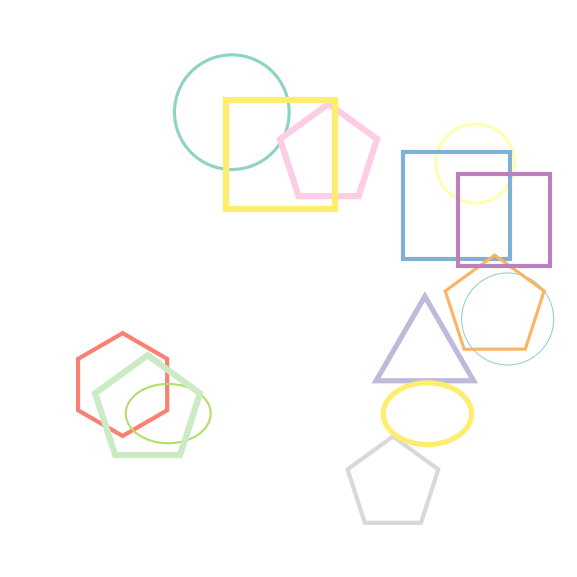[{"shape": "circle", "thickness": 0.5, "radius": 0.4, "center": [0.879, 0.447]}, {"shape": "circle", "thickness": 1.5, "radius": 0.5, "center": [0.401, 0.805]}, {"shape": "circle", "thickness": 1.5, "radius": 0.34, "center": [0.823, 0.716]}, {"shape": "triangle", "thickness": 2.5, "radius": 0.49, "center": [0.736, 0.388]}, {"shape": "hexagon", "thickness": 2, "radius": 0.45, "center": [0.212, 0.333]}, {"shape": "square", "thickness": 2, "radius": 0.47, "center": [0.791, 0.643]}, {"shape": "pentagon", "thickness": 1.5, "radius": 0.45, "center": [0.857, 0.467]}, {"shape": "oval", "thickness": 1, "radius": 0.37, "center": [0.291, 0.283]}, {"shape": "pentagon", "thickness": 3, "radius": 0.44, "center": [0.569, 0.731]}, {"shape": "pentagon", "thickness": 2, "radius": 0.41, "center": [0.68, 0.161]}, {"shape": "square", "thickness": 2, "radius": 0.4, "center": [0.873, 0.618]}, {"shape": "pentagon", "thickness": 3, "radius": 0.48, "center": [0.256, 0.288]}, {"shape": "square", "thickness": 3, "radius": 0.47, "center": [0.486, 0.732]}, {"shape": "oval", "thickness": 2.5, "radius": 0.38, "center": [0.74, 0.283]}]